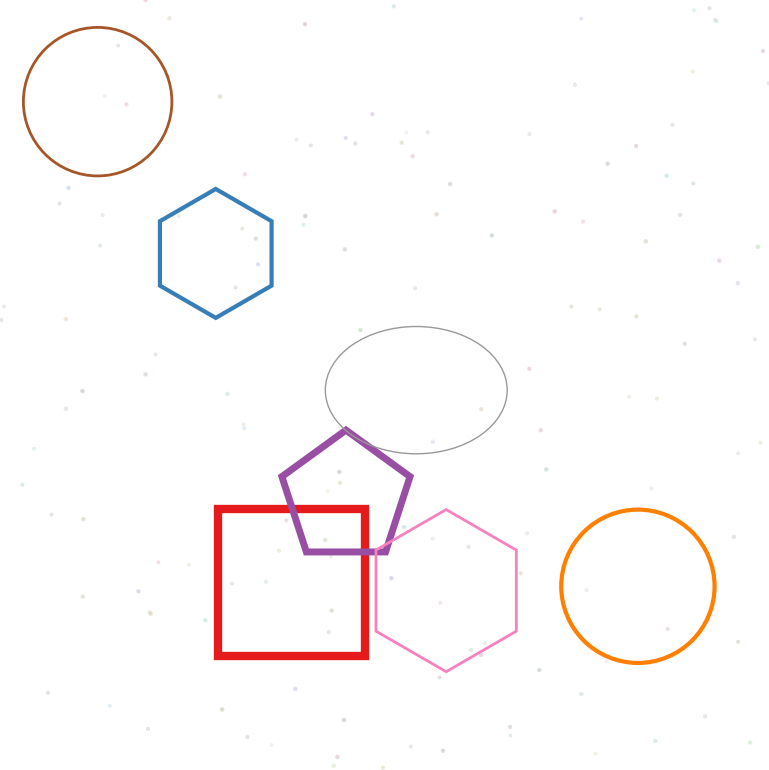[{"shape": "square", "thickness": 3, "radius": 0.48, "center": [0.378, 0.243]}, {"shape": "hexagon", "thickness": 1.5, "radius": 0.42, "center": [0.28, 0.671]}, {"shape": "pentagon", "thickness": 2.5, "radius": 0.44, "center": [0.449, 0.354]}, {"shape": "circle", "thickness": 1.5, "radius": 0.5, "center": [0.828, 0.239]}, {"shape": "circle", "thickness": 1, "radius": 0.48, "center": [0.127, 0.868]}, {"shape": "hexagon", "thickness": 1, "radius": 0.53, "center": [0.579, 0.233]}, {"shape": "oval", "thickness": 0.5, "radius": 0.59, "center": [0.541, 0.493]}]